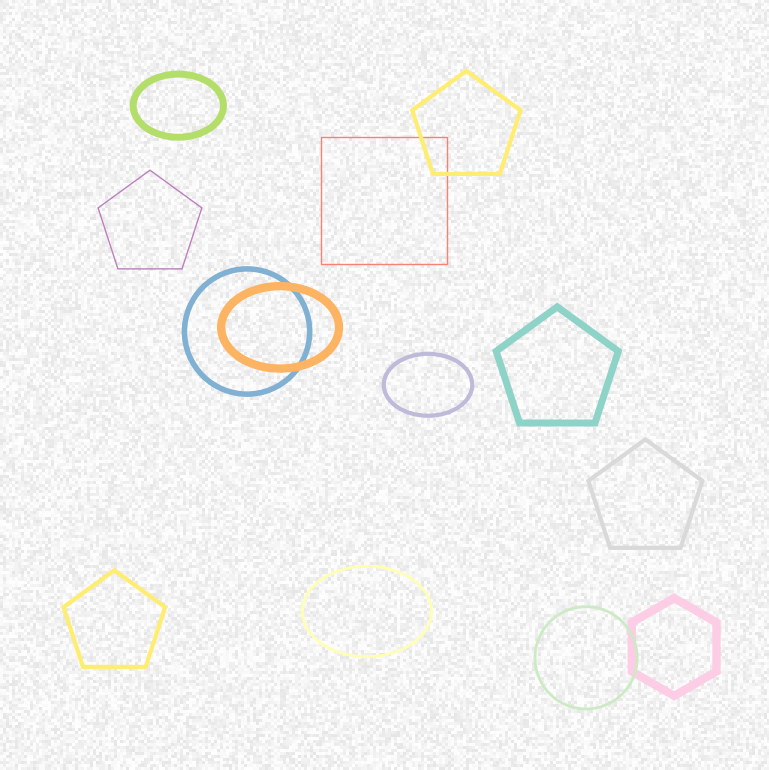[{"shape": "pentagon", "thickness": 2.5, "radius": 0.42, "center": [0.724, 0.518]}, {"shape": "oval", "thickness": 1, "radius": 0.42, "center": [0.476, 0.206]}, {"shape": "oval", "thickness": 1.5, "radius": 0.29, "center": [0.556, 0.5]}, {"shape": "square", "thickness": 0.5, "radius": 0.41, "center": [0.499, 0.74]}, {"shape": "circle", "thickness": 2, "radius": 0.41, "center": [0.321, 0.569]}, {"shape": "oval", "thickness": 3, "radius": 0.38, "center": [0.364, 0.575]}, {"shape": "oval", "thickness": 2.5, "radius": 0.29, "center": [0.232, 0.863]}, {"shape": "hexagon", "thickness": 3, "radius": 0.32, "center": [0.876, 0.16]}, {"shape": "pentagon", "thickness": 1.5, "radius": 0.39, "center": [0.838, 0.351]}, {"shape": "pentagon", "thickness": 0.5, "radius": 0.35, "center": [0.195, 0.708]}, {"shape": "circle", "thickness": 1, "radius": 0.33, "center": [0.761, 0.146]}, {"shape": "pentagon", "thickness": 1.5, "radius": 0.35, "center": [0.148, 0.19]}, {"shape": "pentagon", "thickness": 1.5, "radius": 0.37, "center": [0.606, 0.834]}]